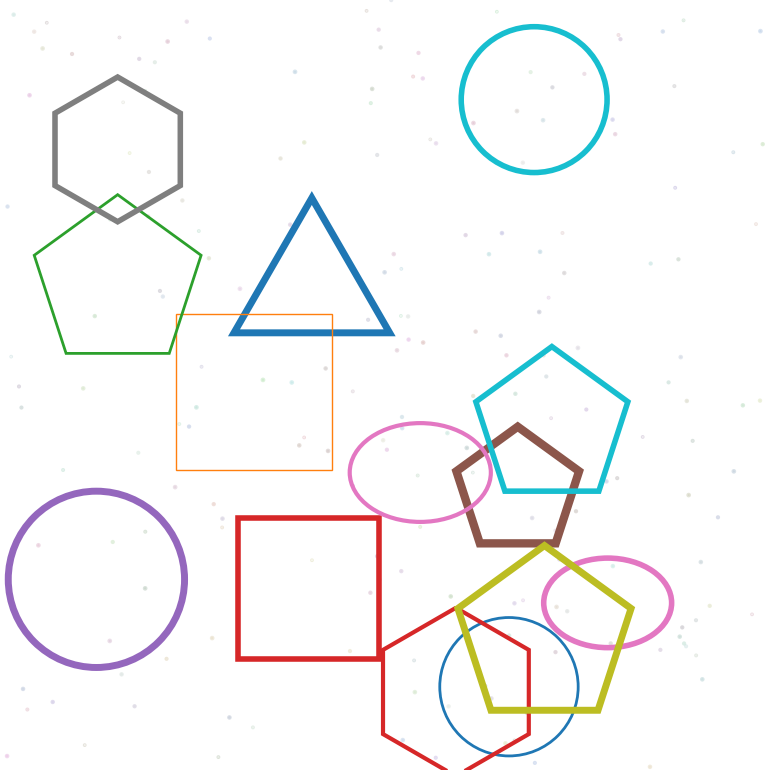[{"shape": "circle", "thickness": 1, "radius": 0.45, "center": [0.661, 0.108]}, {"shape": "triangle", "thickness": 2.5, "radius": 0.58, "center": [0.405, 0.626]}, {"shape": "square", "thickness": 0.5, "radius": 0.5, "center": [0.33, 0.491]}, {"shape": "pentagon", "thickness": 1, "radius": 0.57, "center": [0.153, 0.633]}, {"shape": "hexagon", "thickness": 1.5, "radius": 0.55, "center": [0.592, 0.101]}, {"shape": "square", "thickness": 2, "radius": 0.46, "center": [0.401, 0.236]}, {"shape": "circle", "thickness": 2.5, "radius": 0.57, "center": [0.125, 0.248]}, {"shape": "pentagon", "thickness": 3, "radius": 0.42, "center": [0.672, 0.362]}, {"shape": "oval", "thickness": 1.5, "radius": 0.46, "center": [0.546, 0.386]}, {"shape": "oval", "thickness": 2, "radius": 0.42, "center": [0.789, 0.217]}, {"shape": "hexagon", "thickness": 2, "radius": 0.47, "center": [0.153, 0.806]}, {"shape": "pentagon", "thickness": 2.5, "radius": 0.59, "center": [0.707, 0.173]}, {"shape": "pentagon", "thickness": 2, "radius": 0.52, "center": [0.717, 0.446]}, {"shape": "circle", "thickness": 2, "radius": 0.47, "center": [0.694, 0.871]}]